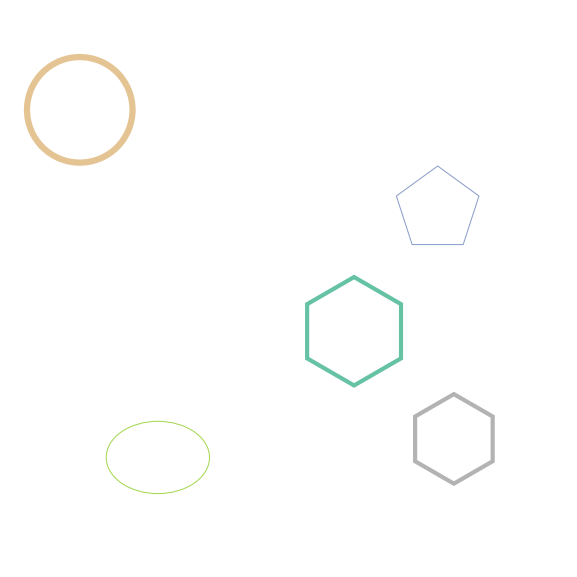[{"shape": "hexagon", "thickness": 2, "radius": 0.47, "center": [0.613, 0.426]}, {"shape": "pentagon", "thickness": 0.5, "radius": 0.38, "center": [0.758, 0.636]}, {"shape": "oval", "thickness": 0.5, "radius": 0.45, "center": [0.273, 0.207]}, {"shape": "circle", "thickness": 3, "radius": 0.46, "center": [0.138, 0.809]}, {"shape": "hexagon", "thickness": 2, "radius": 0.39, "center": [0.786, 0.239]}]